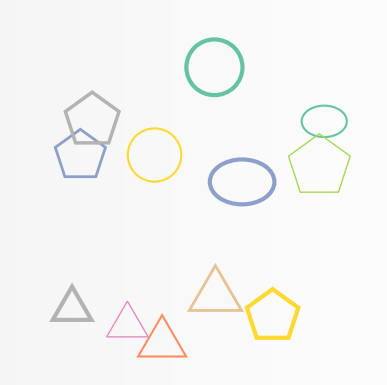[{"shape": "circle", "thickness": 3, "radius": 0.36, "center": [0.553, 0.825]}, {"shape": "oval", "thickness": 1.5, "radius": 0.29, "center": [0.837, 0.685]}, {"shape": "triangle", "thickness": 1.5, "radius": 0.36, "center": [0.418, 0.11]}, {"shape": "oval", "thickness": 3, "radius": 0.42, "center": [0.625, 0.527]}, {"shape": "pentagon", "thickness": 2, "radius": 0.34, "center": [0.207, 0.596]}, {"shape": "triangle", "thickness": 1, "radius": 0.31, "center": [0.329, 0.156]}, {"shape": "pentagon", "thickness": 1, "radius": 0.42, "center": [0.824, 0.569]}, {"shape": "pentagon", "thickness": 3, "radius": 0.35, "center": [0.703, 0.179]}, {"shape": "circle", "thickness": 1.5, "radius": 0.35, "center": [0.399, 0.597]}, {"shape": "triangle", "thickness": 2, "radius": 0.39, "center": [0.556, 0.232]}, {"shape": "triangle", "thickness": 3, "radius": 0.29, "center": [0.186, 0.198]}, {"shape": "pentagon", "thickness": 2.5, "radius": 0.36, "center": [0.238, 0.688]}]